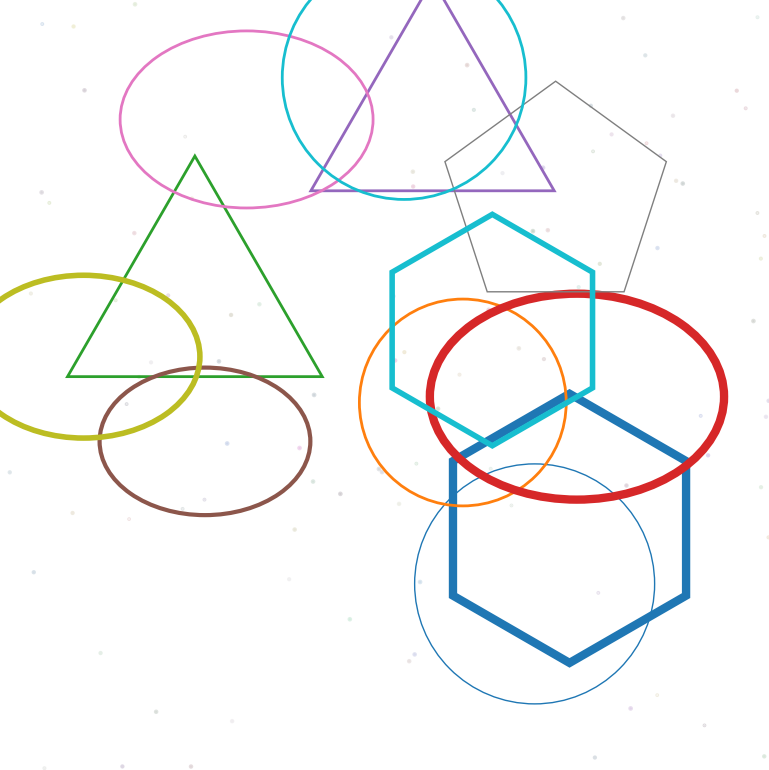[{"shape": "hexagon", "thickness": 3, "radius": 0.87, "center": [0.74, 0.314]}, {"shape": "circle", "thickness": 0.5, "radius": 0.78, "center": [0.694, 0.242]}, {"shape": "circle", "thickness": 1, "radius": 0.67, "center": [0.601, 0.477]}, {"shape": "triangle", "thickness": 1, "radius": 0.95, "center": [0.253, 0.606]}, {"shape": "oval", "thickness": 3, "radius": 0.96, "center": [0.749, 0.485]}, {"shape": "triangle", "thickness": 1, "radius": 0.91, "center": [0.562, 0.843]}, {"shape": "oval", "thickness": 1.5, "radius": 0.68, "center": [0.266, 0.427]}, {"shape": "oval", "thickness": 1, "radius": 0.82, "center": [0.32, 0.845]}, {"shape": "pentagon", "thickness": 0.5, "radius": 0.76, "center": [0.722, 0.743]}, {"shape": "oval", "thickness": 2, "radius": 0.76, "center": [0.109, 0.537]}, {"shape": "hexagon", "thickness": 2, "radius": 0.75, "center": [0.639, 0.571]}, {"shape": "circle", "thickness": 1, "radius": 0.79, "center": [0.525, 0.899]}]